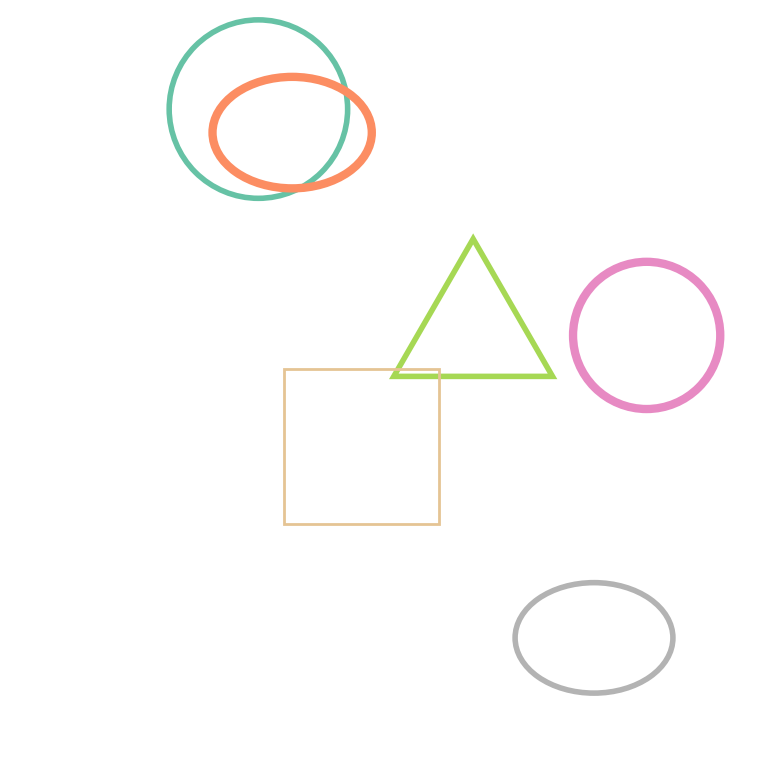[{"shape": "circle", "thickness": 2, "radius": 0.58, "center": [0.336, 0.858]}, {"shape": "oval", "thickness": 3, "radius": 0.52, "center": [0.379, 0.828]}, {"shape": "circle", "thickness": 3, "radius": 0.48, "center": [0.84, 0.564]}, {"shape": "triangle", "thickness": 2, "radius": 0.6, "center": [0.614, 0.571]}, {"shape": "square", "thickness": 1, "radius": 0.5, "center": [0.47, 0.42]}, {"shape": "oval", "thickness": 2, "radius": 0.51, "center": [0.771, 0.172]}]